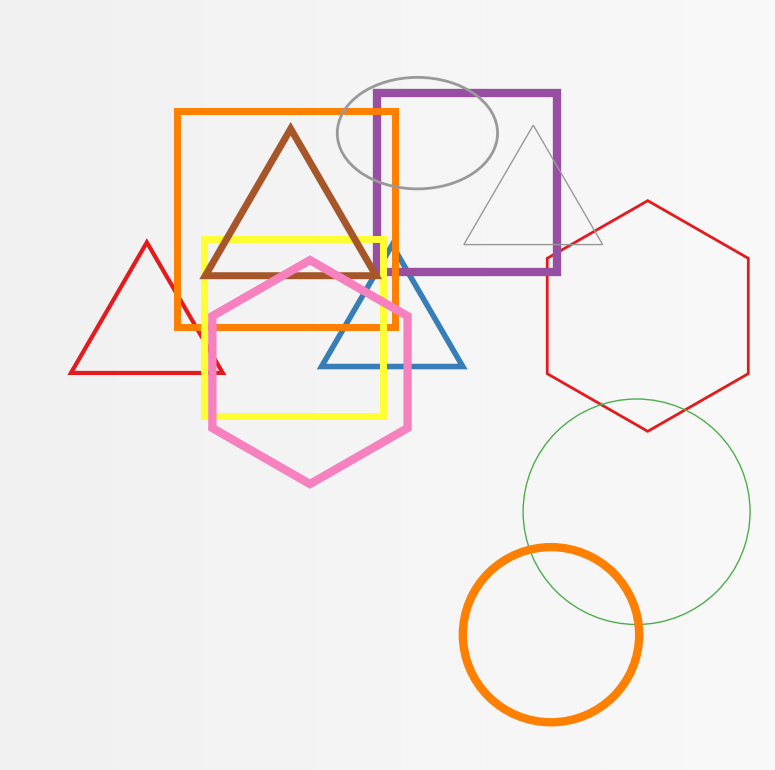[{"shape": "hexagon", "thickness": 1, "radius": 0.75, "center": [0.836, 0.59]}, {"shape": "triangle", "thickness": 1.5, "radius": 0.57, "center": [0.189, 0.572]}, {"shape": "triangle", "thickness": 2, "radius": 0.53, "center": [0.506, 0.577]}, {"shape": "circle", "thickness": 0.5, "radius": 0.73, "center": [0.821, 0.335]}, {"shape": "square", "thickness": 3, "radius": 0.58, "center": [0.603, 0.763]}, {"shape": "circle", "thickness": 3, "radius": 0.57, "center": [0.711, 0.176]}, {"shape": "square", "thickness": 2.5, "radius": 0.7, "center": [0.369, 0.716]}, {"shape": "square", "thickness": 2.5, "radius": 0.58, "center": [0.378, 0.575]}, {"shape": "triangle", "thickness": 2.5, "radius": 0.64, "center": [0.375, 0.706]}, {"shape": "hexagon", "thickness": 3, "radius": 0.73, "center": [0.4, 0.517]}, {"shape": "triangle", "thickness": 0.5, "radius": 0.52, "center": [0.688, 0.734]}, {"shape": "oval", "thickness": 1, "radius": 0.52, "center": [0.539, 0.827]}]